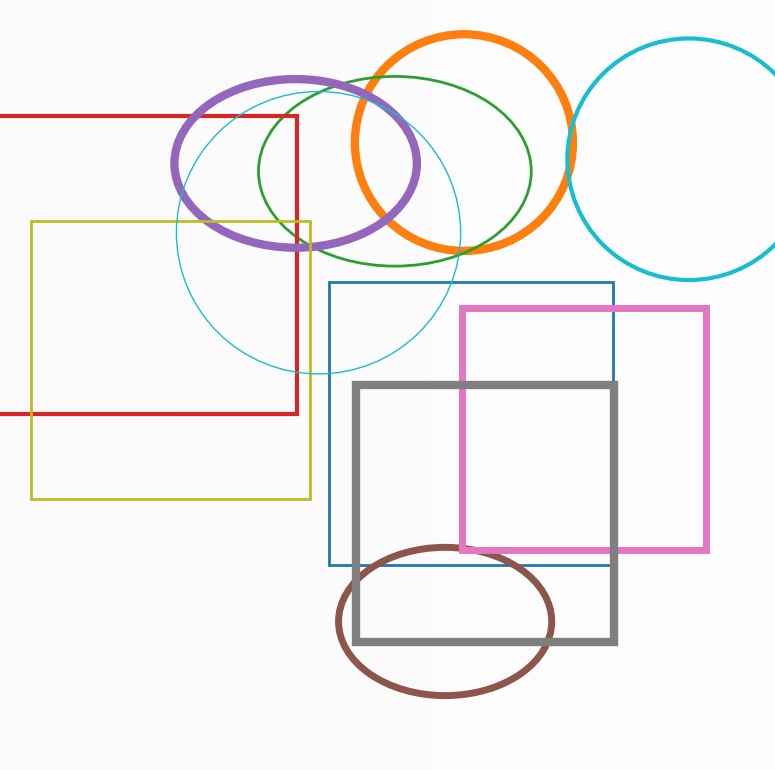[{"shape": "square", "thickness": 1, "radius": 0.92, "center": [0.608, 0.45]}, {"shape": "circle", "thickness": 3, "radius": 0.7, "center": [0.599, 0.815]}, {"shape": "oval", "thickness": 1, "radius": 0.88, "center": [0.51, 0.778]}, {"shape": "square", "thickness": 1.5, "radius": 0.97, "center": [0.191, 0.656]}, {"shape": "oval", "thickness": 3, "radius": 0.78, "center": [0.381, 0.788]}, {"shape": "oval", "thickness": 2.5, "radius": 0.69, "center": [0.574, 0.193]}, {"shape": "square", "thickness": 2.5, "radius": 0.79, "center": [0.754, 0.443]}, {"shape": "square", "thickness": 3, "radius": 0.83, "center": [0.625, 0.334]}, {"shape": "square", "thickness": 1, "radius": 0.9, "center": [0.22, 0.532]}, {"shape": "circle", "thickness": 0.5, "radius": 0.92, "center": [0.411, 0.698]}, {"shape": "circle", "thickness": 1.5, "radius": 0.78, "center": [0.889, 0.793]}]